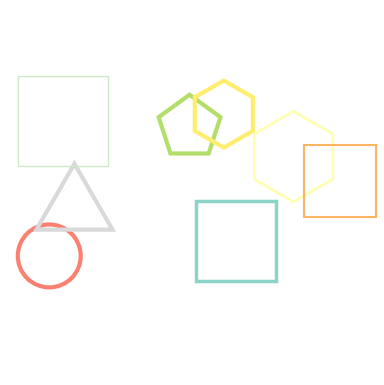[{"shape": "square", "thickness": 2.5, "radius": 0.52, "center": [0.612, 0.373]}, {"shape": "hexagon", "thickness": 2, "radius": 0.59, "center": [0.763, 0.593]}, {"shape": "circle", "thickness": 3, "radius": 0.41, "center": [0.128, 0.335]}, {"shape": "square", "thickness": 1.5, "radius": 0.47, "center": [0.882, 0.531]}, {"shape": "pentagon", "thickness": 3, "radius": 0.42, "center": [0.492, 0.67]}, {"shape": "triangle", "thickness": 3, "radius": 0.57, "center": [0.193, 0.461]}, {"shape": "square", "thickness": 1, "radius": 0.58, "center": [0.165, 0.686]}, {"shape": "hexagon", "thickness": 3, "radius": 0.44, "center": [0.581, 0.704]}]